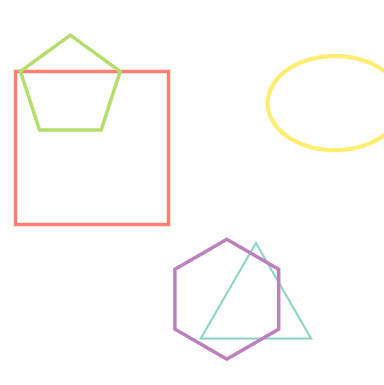[{"shape": "triangle", "thickness": 1.5, "radius": 0.83, "center": [0.665, 0.203]}, {"shape": "square", "thickness": 2.5, "radius": 0.99, "center": [0.238, 0.617]}, {"shape": "pentagon", "thickness": 2.5, "radius": 0.68, "center": [0.183, 0.772]}, {"shape": "hexagon", "thickness": 2.5, "radius": 0.78, "center": [0.589, 0.223]}, {"shape": "oval", "thickness": 3, "radius": 0.87, "center": [0.87, 0.732]}]